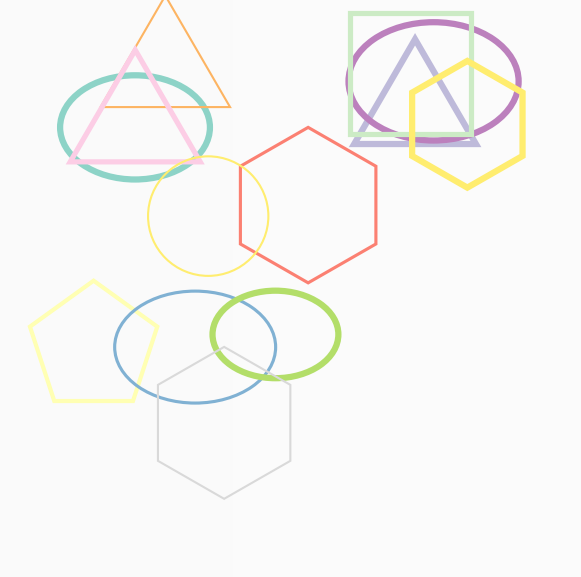[{"shape": "oval", "thickness": 3, "radius": 0.64, "center": [0.232, 0.779]}, {"shape": "pentagon", "thickness": 2, "radius": 0.58, "center": [0.161, 0.398]}, {"shape": "triangle", "thickness": 3, "radius": 0.6, "center": [0.714, 0.81]}, {"shape": "hexagon", "thickness": 1.5, "radius": 0.67, "center": [0.53, 0.644]}, {"shape": "oval", "thickness": 1.5, "radius": 0.69, "center": [0.336, 0.398]}, {"shape": "triangle", "thickness": 1, "radius": 0.64, "center": [0.284, 0.878]}, {"shape": "oval", "thickness": 3, "radius": 0.54, "center": [0.474, 0.42]}, {"shape": "triangle", "thickness": 2.5, "radius": 0.65, "center": [0.233, 0.783]}, {"shape": "hexagon", "thickness": 1, "radius": 0.66, "center": [0.386, 0.267]}, {"shape": "oval", "thickness": 3, "radius": 0.73, "center": [0.746, 0.858]}, {"shape": "square", "thickness": 2.5, "radius": 0.52, "center": [0.706, 0.872]}, {"shape": "circle", "thickness": 1, "radius": 0.52, "center": [0.358, 0.625]}, {"shape": "hexagon", "thickness": 3, "radius": 0.55, "center": [0.804, 0.784]}]